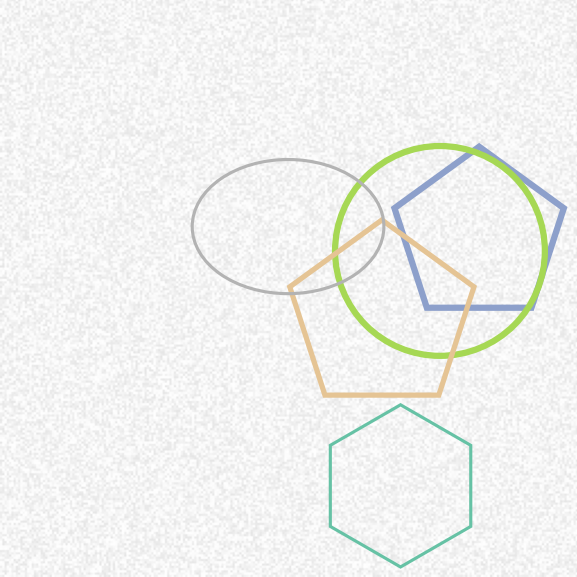[{"shape": "hexagon", "thickness": 1.5, "radius": 0.7, "center": [0.694, 0.158]}, {"shape": "pentagon", "thickness": 3, "radius": 0.77, "center": [0.83, 0.591]}, {"shape": "circle", "thickness": 3, "radius": 0.91, "center": [0.762, 0.565]}, {"shape": "pentagon", "thickness": 2.5, "radius": 0.84, "center": [0.661, 0.451]}, {"shape": "oval", "thickness": 1.5, "radius": 0.83, "center": [0.499, 0.607]}]